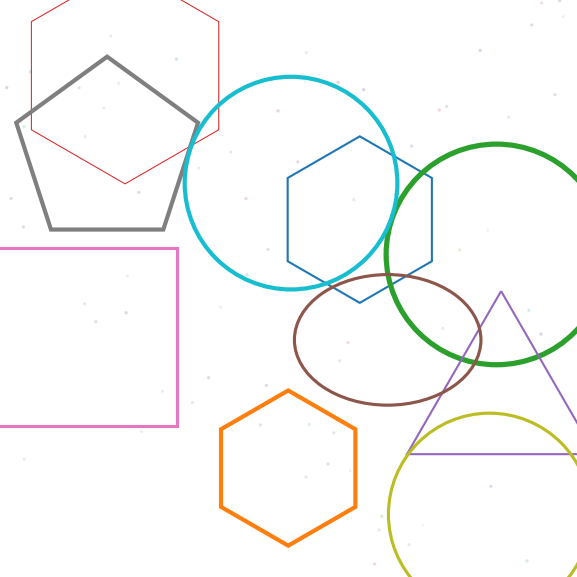[{"shape": "hexagon", "thickness": 1, "radius": 0.72, "center": [0.623, 0.619]}, {"shape": "hexagon", "thickness": 2, "radius": 0.67, "center": [0.499, 0.189]}, {"shape": "circle", "thickness": 2.5, "radius": 0.96, "center": [0.86, 0.559]}, {"shape": "hexagon", "thickness": 0.5, "radius": 0.94, "center": [0.217, 0.868]}, {"shape": "triangle", "thickness": 1, "radius": 0.94, "center": [0.868, 0.307]}, {"shape": "oval", "thickness": 1.5, "radius": 0.81, "center": [0.671, 0.411]}, {"shape": "square", "thickness": 1.5, "radius": 0.77, "center": [0.151, 0.415]}, {"shape": "pentagon", "thickness": 2, "radius": 0.83, "center": [0.186, 0.736]}, {"shape": "circle", "thickness": 1.5, "radius": 0.88, "center": [0.848, 0.109]}, {"shape": "circle", "thickness": 2, "radius": 0.92, "center": [0.504, 0.682]}]